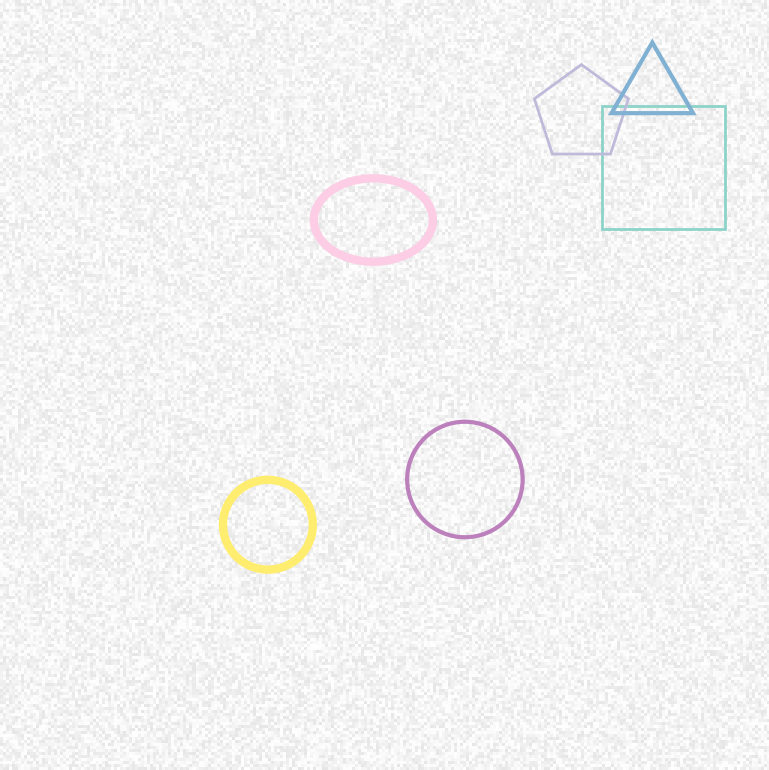[{"shape": "square", "thickness": 1, "radius": 0.4, "center": [0.862, 0.783]}, {"shape": "pentagon", "thickness": 1, "radius": 0.32, "center": [0.755, 0.852]}, {"shape": "triangle", "thickness": 1.5, "radius": 0.31, "center": [0.847, 0.884]}, {"shape": "oval", "thickness": 3, "radius": 0.39, "center": [0.485, 0.714]}, {"shape": "circle", "thickness": 1.5, "radius": 0.38, "center": [0.604, 0.377]}, {"shape": "circle", "thickness": 3, "radius": 0.29, "center": [0.348, 0.319]}]